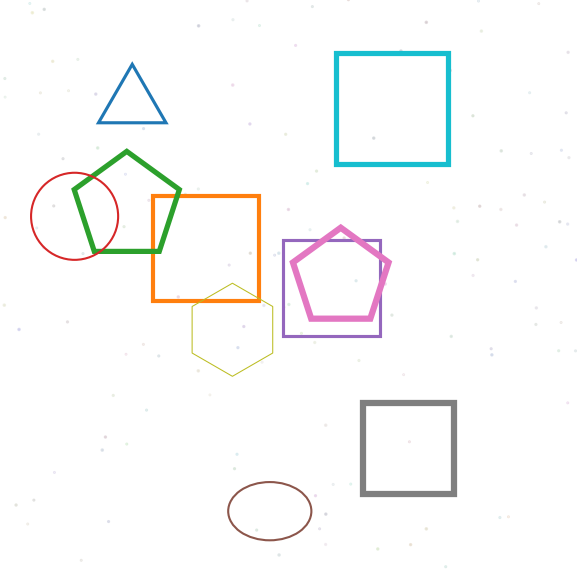[{"shape": "triangle", "thickness": 1.5, "radius": 0.34, "center": [0.229, 0.82]}, {"shape": "square", "thickness": 2, "radius": 0.46, "center": [0.357, 0.569]}, {"shape": "pentagon", "thickness": 2.5, "radius": 0.48, "center": [0.22, 0.641]}, {"shape": "circle", "thickness": 1, "radius": 0.38, "center": [0.129, 0.625]}, {"shape": "square", "thickness": 1.5, "radius": 0.42, "center": [0.574, 0.5]}, {"shape": "oval", "thickness": 1, "radius": 0.36, "center": [0.467, 0.114]}, {"shape": "pentagon", "thickness": 3, "radius": 0.44, "center": [0.59, 0.518]}, {"shape": "square", "thickness": 3, "radius": 0.39, "center": [0.708, 0.222]}, {"shape": "hexagon", "thickness": 0.5, "radius": 0.4, "center": [0.402, 0.428]}, {"shape": "square", "thickness": 2.5, "radius": 0.48, "center": [0.679, 0.811]}]